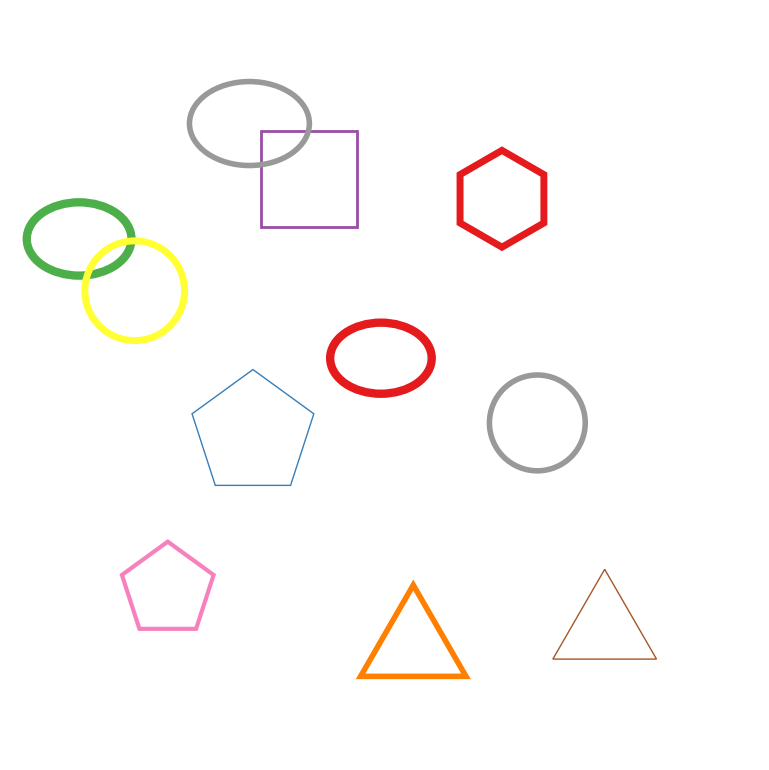[{"shape": "oval", "thickness": 3, "radius": 0.33, "center": [0.495, 0.535]}, {"shape": "hexagon", "thickness": 2.5, "radius": 0.31, "center": [0.652, 0.742]}, {"shape": "pentagon", "thickness": 0.5, "radius": 0.42, "center": [0.328, 0.437]}, {"shape": "oval", "thickness": 3, "radius": 0.34, "center": [0.103, 0.69]}, {"shape": "square", "thickness": 1, "radius": 0.31, "center": [0.401, 0.767]}, {"shape": "triangle", "thickness": 2, "radius": 0.4, "center": [0.537, 0.161]}, {"shape": "circle", "thickness": 2.5, "radius": 0.32, "center": [0.175, 0.622]}, {"shape": "triangle", "thickness": 0.5, "radius": 0.39, "center": [0.785, 0.183]}, {"shape": "pentagon", "thickness": 1.5, "radius": 0.31, "center": [0.218, 0.234]}, {"shape": "oval", "thickness": 2, "radius": 0.39, "center": [0.324, 0.84]}, {"shape": "circle", "thickness": 2, "radius": 0.31, "center": [0.698, 0.451]}]